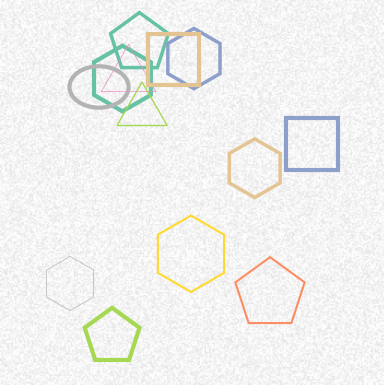[{"shape": "pentagon", "thickness": 2.5, "radius": 0.39, "center": [0.362, 0.888]}, {"shape": "hexagon", "thickness": 3, "radius": 0.43, "center": [0.318, 0.796]}, {"shape": "pentagon", "thickness": 1.5, "radius": 0.47, "center": [0.701, 0.237]}, {"shape": "square", "thickness": 3, "radius": 0.34, "center": [0.811, 0.625]}, {"shape": "hexagon", "thickness": 2.5, "radius": 0.39, "center": [0.504, 0.848]}, {"shape": "triangle", "thickness": 0.5, "radius": 0.41, "center": [0.334, 0.803]}, {"shape": "pentagon", "thickness": 3, "radius": 0.37, "center": [0.291, 0.126]}, {"shape": "triangle", "thickness": 1, "radius": 0.38, "center": [0.369, 0.712]}, {"shape": "hexagon", "thickness": 1.5, "radius": 0.5, "center": [0.496, 0.341]}, {"shape": "hexagon", "thickness": 2.5, "radius": 0.38, "center": [0.662, 0.563]}, {"shape": "square", "thickness": 3, "radius": 0.33, "center": [0.45, 0.846]}, {"shape": "hexagon", "thickness": 0.5, "radius": 0.35, "center": [0.182, 0.264]}, {"shape": "oval", "thickness": 3, "radius": 0.38, "center": [0.257, 0.774]}]